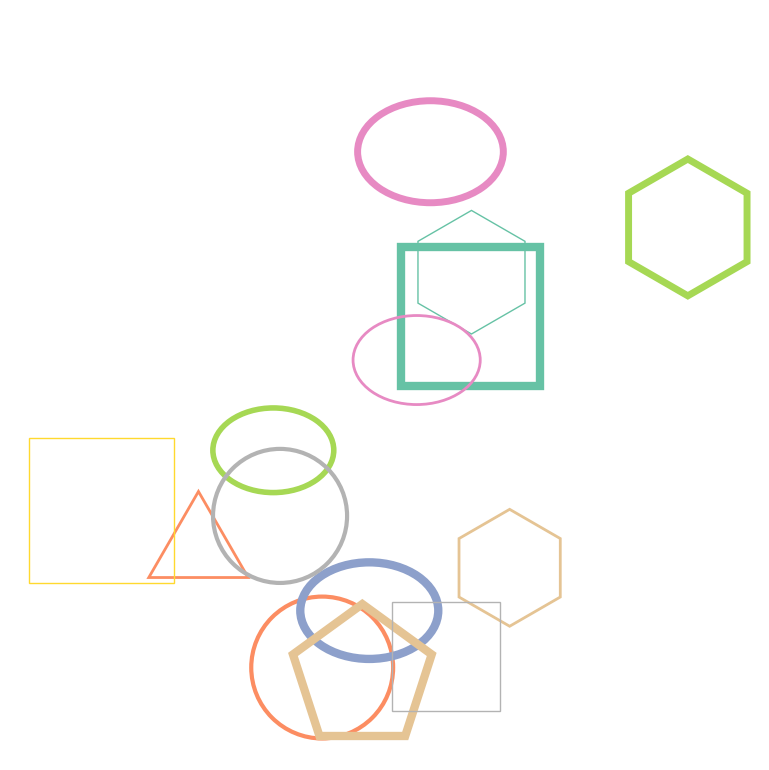[{"shape": "square", "thickness": 3, "radius": 0.45, "center": [0.611, 0.589]}, {"shape": "hexagon", "thickness": 0.5, "radius": 0.4, "center": [0.612, 0.646]}, {"shape": "triangle", "thickness": 1, "radius": 0.37, "center": [0.258, 0.287]}, {"shape": "circle", "thickness": 1.5, "radius": 0.46, "center": [0.418, 0.133]}, {"shape": "oval", "thickness": 3, "radius": 0.45, "center": [0.48, 0.207]}, {"shape": "oval", "thickness": 2.5, "radius": 0.47, "center": [0.559, 0.803]}, {"shape": "oval", "thickness": 1, "radius": 0.41, "center": [0.541, 0.532]}, {"shape": "hexagon", "thickness": 2.5, "radius": 0.44, "center": [0.893, 0.705]}, {"shape": "oval", "thickness": 2, "radius": 0.39, "center": [0.355, 0.415]}, {"shape": "square", "thickness": 0.5, "radius": 0.47, "center": [0.132, 0.338]}, {"shape": "pentagon", "thickness": 3, "radius": 0.47, "center": [0.471, 0.121]}, {"shape": "hexagon", "thickness": 1, "radius": 0.38, "center": [0.662, 0.263]}, {"shape": "circle", "thickness": 1.5, "radius": 0.44, "center": [0.364, 0.33]}, {"shape": "square", "thickness": 0.5, "radius": 0.35, "center": [0.579, 0.147]}]